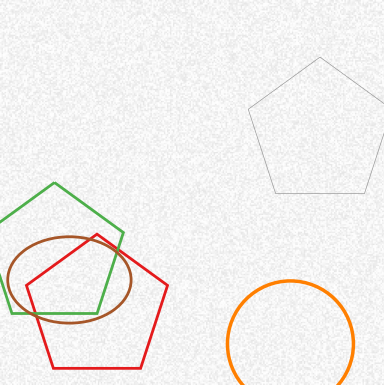[{"shape": "pentagon", "thickness": 2, "radius": 0.96, "center": [0.252, 0.199]}, {"shape": "pentagon", "thickness": 2, "radius": 0.94, "center": [0.142, 0.338]}, {"shape": "circle", "thickness": 2.5, "radius": 0.82, "center": [0.754, 0.107]}, {"shape": "oval", "thickness": 2, "radius": 0.8, "center": [0.18, 0.273]}, {"shape": "pentagon", "thickness": 0.5, "radius": 0.98, "center": [0.831, 0.656]}]